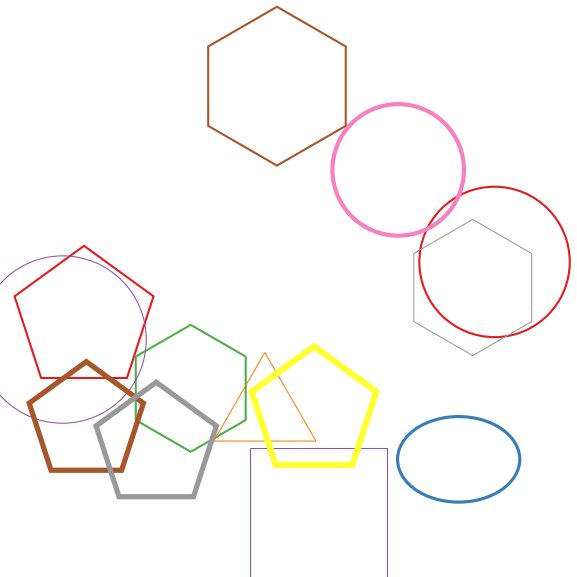[{"shape": "pentagon", "thickness": 1, "radius": 0.63, "center": [0.146, 0.447]}, {"shape": "circle", "thickness": 1, "radius": 0.65, "center": [0.856, 0.546]}, {"shape": "oval", "thickness": 1.5, "radius": 0.53, "center": [0.794, 0.204]}, {"shape": "hexagon", "thickness": 1, "radius": 0.55, "center": [0.33, 0.327]}, {"shape": "circle", "thickness": 0.5, "radius": 0.72, "center": [0.108, 0.411]}, {"shape": "square", "thickness": 0.5, "radius": 0.59, "center": [0.551, 0.105]}, {"shape": "triangle", "thickness": 0.5, "radius": 0.51, "center": [0.459, 0.287]}, {"shape": "pentagon", "thickness": 3, "radius": 0.57, "center": [0.544, 0.286]}, {"shape": "pentagon", "thickness": 2.5, "radius": 0.52, "center": [0.149, 0.269]}, {"shape": "hexagon", "thickness": 1, "radius": 0.69, "center": [0.48, 0.85]}, {"shape": "circle", "thickness": 2, "radius": 0.57, "center": [0.69, 0.705]}, {"shape": "hexagon", "thickness": 0.5, "radius": 0.59, "center": [0.819, 0.501]}, {"shape": "pentagon", "thickness": 2.5, "radius": 0.55, "center": [0.271, 0.228]}]